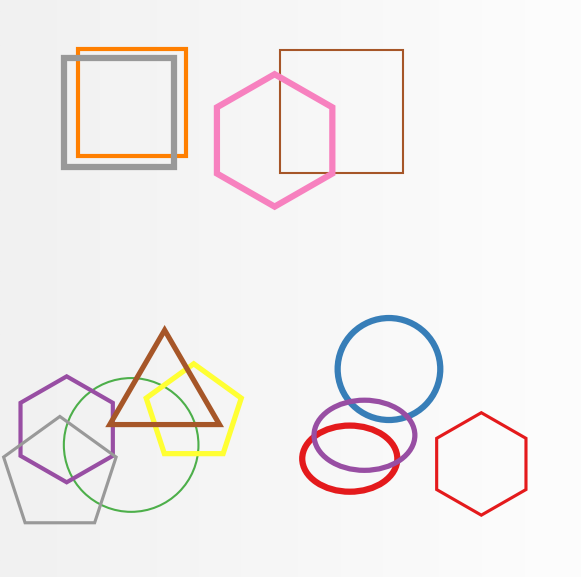[{"shape": "hexagon", "thickness": 1.5, "radius": 0.44, "center": [0.828, 0.196]}, {"shape": "oval", "thickness": 3, "radius": 0.41, "center": [0.602, 0.205]}, {"shape": "circle", "thickness": 3, "radius": 0.44, "center": [0.669, 0.36]}, {"shape": "circle", "thickness": 1, "radius": 0.58, "center": [0.226, 0.229]}, {"shape": "oval", "thickness": 2.5, "radius": 0.43, "center": [0.627, 0.245]}, {"shape": "hexagon", "thickness": 2, "radius": 0.46, "center": [0.115, 0.256]}, {"shape": "square", "thickness": 2, "radius": 0.47, "center": [0.227, 0.821]}, {"shape": "pentagon", "thickness": 2.5, "radius": 0.43, "center": [0.333, 0.283]}, {"shape": "triangle", "thickness": 2.5, "radius": 0.54, "center": [0.283, 0.318]}, {"shape": "square", "thickness": 1, "radius": 0.53, "center": [0.587, 0.806]}, {"shape": "hexagon", "thickness": 3, "radius": 0.57, "center": [0.472, 0.756]}, {"shape": "pentagon", "thickness": 1.5, "radius": 0.51, "center": [0.103, 0.176]}, {"shape": "square", "thickness": 3, "radius": 0.47, "center": [0.205, 0.804]}]